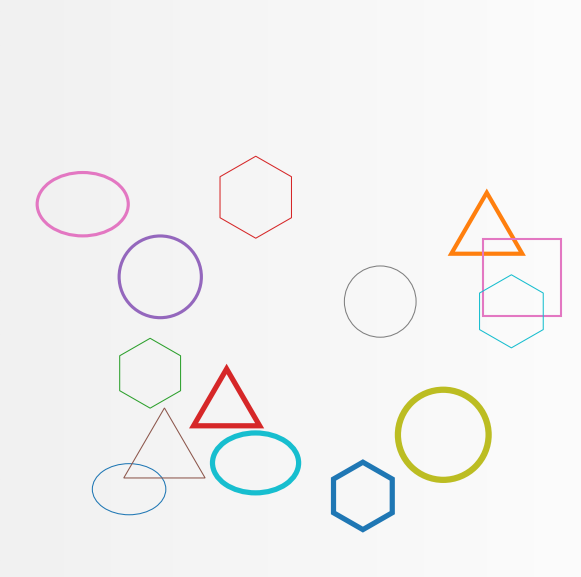[{"shape": "oval", "thickness": 0.5, "radius": 0.32, "center": [0.222, 0.152]}, {"shape": "hexagon", "thickness": 2.5, "radius": 0.29, "center": [0.624, 0.14]}, {"shape": "triangle", "thickness": 2, "radius": 0.35, "center": [0.837, 0.595]}, {"shape": "hexagon", "thickness": 0.5, "radius": 0.3, "center": [0.258, 0.353]}, {"shape": "triangle", "thickness": 2.5, "radius": 0.33, "center": [0.39, 0.295]}, {"shape": "hexagon", "thickness": 0.5, "radius": 0.35, "center": [0.44, 0.658]}, {"shape": "circle", "thickness": 1.5, "radius": 0.35, "center": [0.276, 0.52]}, {"shape": "triangle", "thickness": 0.5, "radius": 0.4, "center": [0.283, 0.212]}, {"shape": "square", "thickness": 1, "radius": 0.34, "center": [0.899, 0.519]}, {"shape": "oval", "thickness": 1.5, "radius": 0.39, "center": [0.142, 0.646]}, {"shape": "circle", "thickness": 0.5, "radius": 0.31, "center": [0.654, 0.477]}, {"shape": "circle", "thickness": 3, "radius": 0.39, "center": [0.763, 0.246]}, {"shape": "oval", "thickness": 2.5, "radius": 0.37, "center": [0.44, 0.198]}, {"shape": "hexagon", "thickness": 0.5, "radius": 0.32, "center": [0.88, 0.46]}]